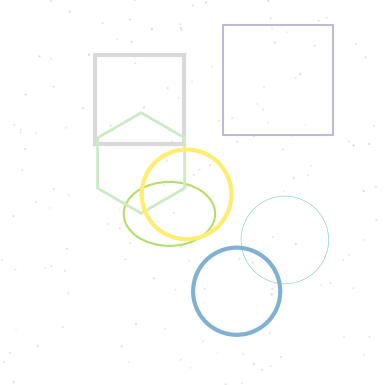[{"shape": "circle", "thickness": 0.5, "radius": 0.57, "center": [0.74, 0.377]}, {"shape": "square", "thickness": 1.5, "radius": 0.71, "center": [0.721, 0.792]}, {"shape": "circle", "thickness": 3, "radius": 0.57, "center": [0.615, 0.244]}, {"shape": "oval", "thickness": 1.5, "radius": 0.59, "center": [0.44, 0.445]}, {"shape": "square", "thickness": 3, "radius": 0.58, "center": [0.362, 0.741]}, {"shape": "hexagon", "thickness": 2, "radius": 0.65, "center": [0.367, 0.577]}, {"shape": "circle", "thickness": 3, "radius": 0.58, "center": [0.485, 0.495]}]